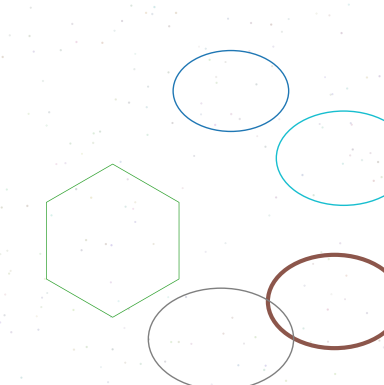[{"shape": "oval", "thickness": 1, "radius": 0.75, "center": [0.6, 0.764]}, {"shape": "hexagon", "thickness": 0.5, "radius": 0.99, "center": [0.293, 0.375]}, {"shape": "oval", "thickness": 3, "radius": 0.87, "center": [0.869, 0.217]}, {"shape": "oval", "thickness": 1, "radius": 0.94, "center": [0.574, 0.119]}, {"shape": "oval", "thickness": 1, "radius": 0.87, "center": [0.893, 0.589]}]